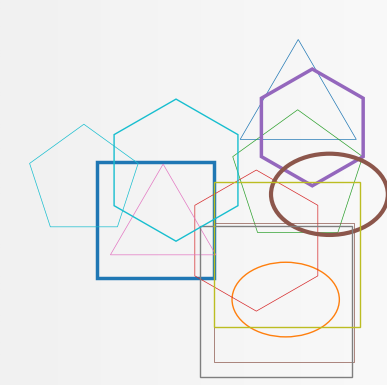[{"shape": "triangle", "thickness": 0.5, "radius": 0.87, "center": [0.77, 0.724]}, {"shape": "square", "thickness": 2.5, "radius": 0.76, "center": [0.401, 0.429]}, {"shape": "oval", "thickness": 1, "radius": 0.69, "center": [0.737, 0.222]}, {"shape": "pentagon", "thickness": 0.5, "radius": 0.88, "center": [0.768, 0.539]}, {"shape": "hexagon", "thickness": 0.5, "radius": 0.92, "center": [0.661, 0.375]}, {"shape": "hexagon", "thickness": 2.5, "radius": 0.76, "center": [0.806, 0.669]}, {"shape": "square", "thickness": 0.5, "radius": 0.9, "center": [0.733, 0.241]}, {"shape": "oval", "thickness": 3, "radius": 0.75, "center": [0.85, 0.495]}, {"shape": "triangle", "thickness": 0.5, "radius": 0.79, "center": [0.421, 0.417]}, {"shape": "square", "thickness": 1, "radius": 0.98, "center": [0.712, 0.217]}, {"shape": "square", "thickness": 1, "radius": 0.94, "center": [0.74, 0.339]}, {"shape": "hexagon", "thickness": 1, "radius": 0.92, "center": [0.454, 0.558]}, {"shape": "pentagon", "thickness": 0.5, "radius": 0.74, "center": [0.216, 0.53]}]